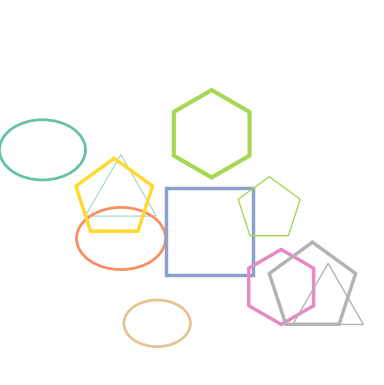[{"shape": "oval", "thickness": 2, "radius": 0.56, "center": [0.11, 0.611]}, {"shape": "triangle", "thickness": 0.5, "radius": 0.53, "center": [0.314, 0.492]}, {"shape": "oval", "thickness": 2, "radius": 0.58, "center": [0.314, 0.381]}, {"shape": "square", "thickness": 2.5, "radius": 0.56, "center": [0.545, 0.399]}, {"shape": "hexagon", "thickness": 2.5, "radius": 0.49, "center": [0.73, 0.255]}, {"shape": "pentagon", "thickness": 1, "radius": 0.42, "center": [0.699, 0.456]}, {"shape": "hexagon", "thickness": 3, "radius": 0.57, "center": [0.55, 0.653]}, {"shape": "pentagon", "thickness": 2.5, "radius": 0.52, "center": [0.297, 0.484]}, {"shape": "oval", "thickness": 2, "radius": 0.43, "center": [0.408, 0.16]}, {"shape": "pentagon", "thickness": 2.5, "radius": 0.59, "center": [0.812, 0.253]}, {"shape": "triangle", "thickness": 1, "radius": 0.53, "center": [0.852, 0.21]}]